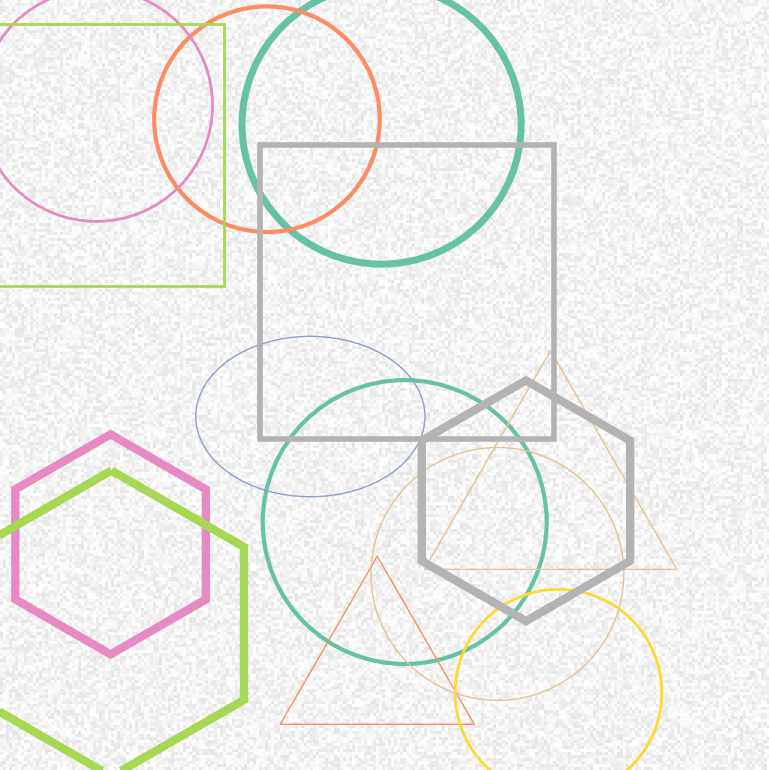[{"shape": "circle", "thickness": 1.5, "radius": 0.92, "center": [0.526, 0.322]}, {"shape": "circle", "thickness": 2.5, "radius": 0.91, "center": [0.496, 0.838]}, {"shape": "circle", "thickness": 1.5, "radius": 0.73, "center": [0.347, 0.845]}, {"shape": "triangle", "thickness": 0.5, "radius": 0.73, "center": [0.49, 0.132]}, {"shape": "oval", "thickness": 0.5, "radius": 0.74, "center": [0.403, 0.459]}, {"shape": "hexagon", "thickness": 3, "radius": 0.71, "center": [0.144, 0.293]}, {"shape": "circle", "thickness": 1, "radius": 0.75, "center": [0.125, 0.863]}, {"shape": "hexagon", "thickness": 3, "radius": 0.99, "center": [0.145, 0.19]}, {"shape": "square", "thickness": 1, "radius": 0.85, "center": [0.12, 0.798]}, {"shape": "circle", "thickness": 1, "radius": 0.67, "center": [0.725, 0.1]}, {"shape": "circle", "thickness": 0.5, "radius": 0.82, "center": [0.646, 0.255]}, {"shape": "triangle", "thickness": 0.5, "radius": 0.95, "center": [0.715, 0.355]}, {"shape": "hexagon", "thickness": 3, "radius": 0.78, "center": [0.683, 0.35]}, {"shape": "square", "thickness": 2, "radius": 0.96, "center": [0.529, 0.621]}]